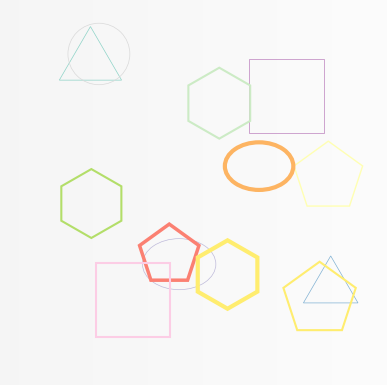[{"shape": "triangle", "thickness": 0.5, "radius": 0.46, "center": [0.233, 0.838]}, {"shape": "pentagon", "thickness": 1, "radius": 0.47, "center": [0.847, 0.54]}, {"shape": "oval", "thickness": 0.5, "radius": 0.47, "center": [0.462, 0.314]}, {"shape": "pentagon", "thickness": 2.5, "radius": 0.4, "center": [0.437, 0.337]}, {"shape": "triangle", "thickness": 0.5, "radius": 0.41, "center": [0.853, 0.254]}, {"shape": "oval", "thickness": 3, "radius": 0.44, "center": [0.669, 0.569]}, {"shape": "hexagon", "thickness": 1.5, "radius": 0.45, "center": [0.236, 0.471]}, {"shape": "square", "thickness": 1.5, "radius": 0.48, "center": [0.344, 0.22]}, {"shape": "circle", "thickness": 0.5, "radius": 0.4, "center": [0.255, 0.86]}, {"shape": "square", "thickness": 0.5, "radius": 0.48, "center": [0.738, 0.75]}, {"shape": "hexagon", "thickness": 1.5, "radius": 0.46, "center": [0.566, 0.732]}, {"shape": "hexagon", "thickness": 3, "radius": 0.44, "center": [0.587, 0.287]}, {"shape": "pentagon", "thickness": 1.5, "radius": 0.49, "center": [0.825, 0.222]}]